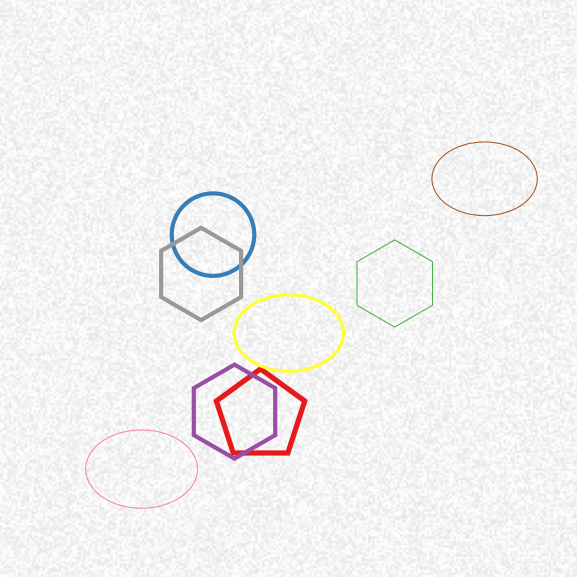[{"shape": "pentagon", "thickness": 2.5, "radius": 0.4, "center": [0.451, 0.28]}, {"shape": "circle", "thickness": 2, "radius": 0.36, "center": [0.369, 0.593]}, {"shape": "hexagon", "thickness": 0.5, "radius": 0.38, "center": [0.684, 0.508]}, {"shape": "hexagon", "thickness": 2, "radius": 0.41, "center": [0.406, 0.286]}, {"shape": "oval", "thickness": 1.5, "radius": 0.47, "center": [0.5, 0.422]}, {"shape": "oval", "thickness": 0.5, "radius": 0.46, "center": [0.839, 0.69]}, {"shape": "oval", "thickness": 0.5, "radius": 0.48, "center": [0.245, 0.187]}, {"shape": "hexagon", "thickness": 2, "radius": 0.4, "center": [0.348, 0.525]}]